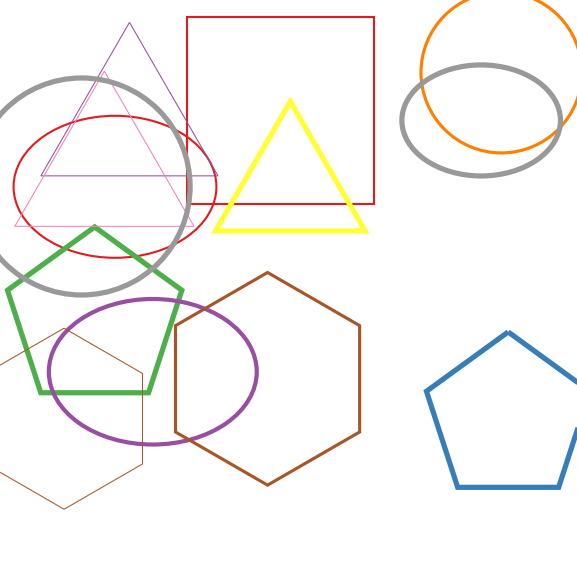[{"shape": "square", "thickness": 1, "radius": 0.81, "center": [0.486, 0.808]}, {"shape": "oval", "thickness": 1, "radius": 0.88, "center": [0.199, 0.676]}, {"shape": "pentagon", "thickness": 2.5, "radius": 0.74, "center": [0.88, 0.276]}, {"shape": "pentagon", "thickness": 2.5, "radius": 0.79, "center": [0.164, 0.447]}, {"shape": "triangle", "thickness": 0.5, "radius": 0.89, "center": [0.224, 0.783]}, {"shape": "oval", "thickness": 2, "radius": 0.9, "center": [0.265, 0.355]}, {"shape": "circle", "thickness": 1.5, "radius": 0.7, "center": [0.868, 0.874]}, {"shape": "triangle", "thickness": 2.5, "radius": 0.75, "center": [0.503, 0.674]}, {"shape": "hexagon", "thickness": 0.5, "radius": 0.78, "center": [0.111, 0.274]}, {"shape": "hexagon", "thickness": 1.5, "radius": 0.92, "center": [0.463, 0.343]}, {"shape": "triangle", "thickness": 0.5, "radius": 0.9, "center": [0.181, 0.697]}, {"shape": "oval", "thickness": 2.5, "radius": 0.69, "center": [0.833, 0.791]}, {"shape": "circle", "thickness": 2.5, "radius": 0.94, "center": [0.141, 0.676]}]